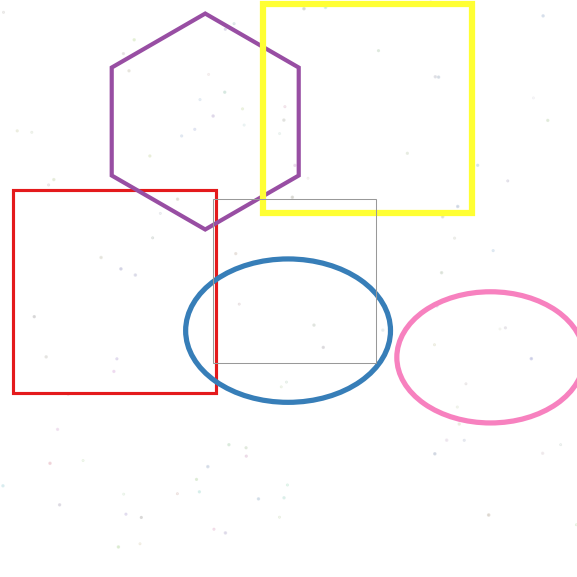[{"shape": "square", "thickness": 1.5, "radius": 0.88, "center": [0.199, 0.495]}, {"shape": "oval", "thickness": 2.5, "radius": 0.89, "center": [0.499, 0.427]}, {"shape": "hexagon", "thickness": 2, "radius": 0.93, "center": [0.355, 0.789]}, {"shape": "square", "thickness": 3, "radius": 0.91, "center": [0.636, 0.812]}, {"shape": "oval", "thickness": 2.5, "radius": 0.81, "center": [0.849, 0.38]}, {"shape": "square", "thickness": 0.5, "radius": 0.71, "center": [0.51, 0.512]}]